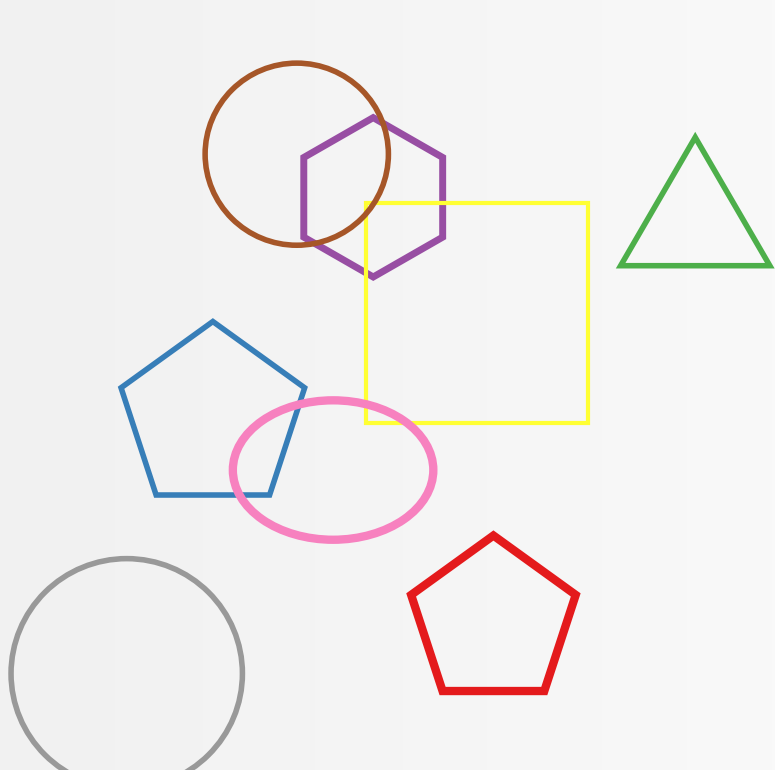[{"shape": "pentagon", "thickness": 3, "radius": 0.56, "center": [0.637, 0.193]}, {"shape": "pentagon", "thickness": 2, "radius": 0.62, "center": [0.275, 0.458]}, {"shape": "triangle", "thickness": 2, "radius": 0.56, "center": [0.897, 0.711]}, {"shape": "hexagon", "thickness": 2.5, "radius": 0.52, "center": [0.482, 0.744]}, {"shape": "square", "thickness": 1.5, "radius": 0.71, "center": [0.616, 0.594]}, {"shape": "circle", "thickness": 2, "radius": 0.59, "center": [0.383, 0.8]}, {"shape": "oval", "thickness": 3, "radius": 0.65, "center": [0.43, 0.39]}, {"shape": "circle", "thickness": 2, "radius": 0.75, "center": [0.164, 0.125]}]